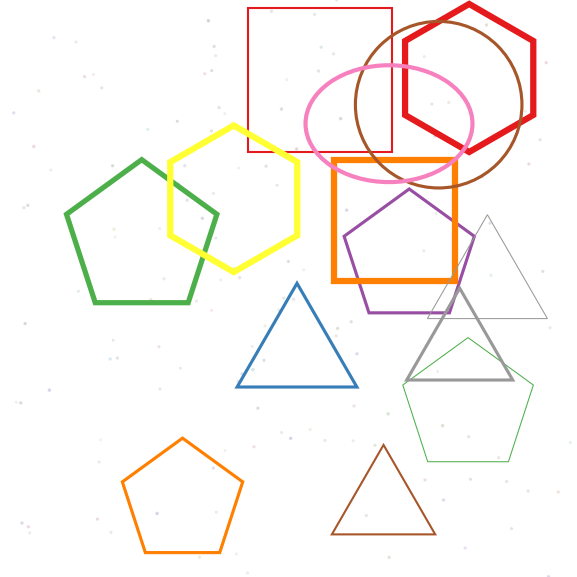[{"shape": "square", "thickness": 1, "radius": 0.62, "center": [0.555, 0.861]}, {"shape": "hexagon", "thickness": 3, "radius": 0.64, "center": [0.812, 0.864]}, {"shape": "triangle", "thickness": 1.5, "radius": 0.6, "center": [0.514, 0.389]}, {"shape": "pentagon", "thickness": 0.5, "radius": 0.59, "center": [0.811, 0.296]}, {"shape": "pentagon", "thickness": 2.5, "radius": 0.68, "center": [0.245, 0.586]}, {"shape": "pentagon", "thickness": 1.5, "radius": 0.59, "center": [0.709, 0.553]}, {"shape": "square", "thickness": 3, "radius": 0.53, "center": [0.683, 0.617]}, {"shape": "pentagon", "thickness": 1.5, "radius": 0.55, "center": [0.316, 0.131]}, {"shape": "hexagon", "thickness": 3, "radius": 0.63, "center": [0.405, 0.655]}, {"shape": "triangle", "thickness": 1, "radius": 0.52, "center": [0.664, 0.125]}, {"shape": "circle", "thickness": 1.5, "radius": 0.72, "center": [0.76, 0.818]}, {"shape": "oval", "thickness": 2, "radius": 0.72, "center": [0.674, 0.785]}, {"shape": "triangle", "thickness": 0.5, "radius": 0.6, "center": [0.844, 0.507]}, {"shape": "triangle", "thickness": 1.5, "radius": 0.53, "center": [0.796, 0.394]}]